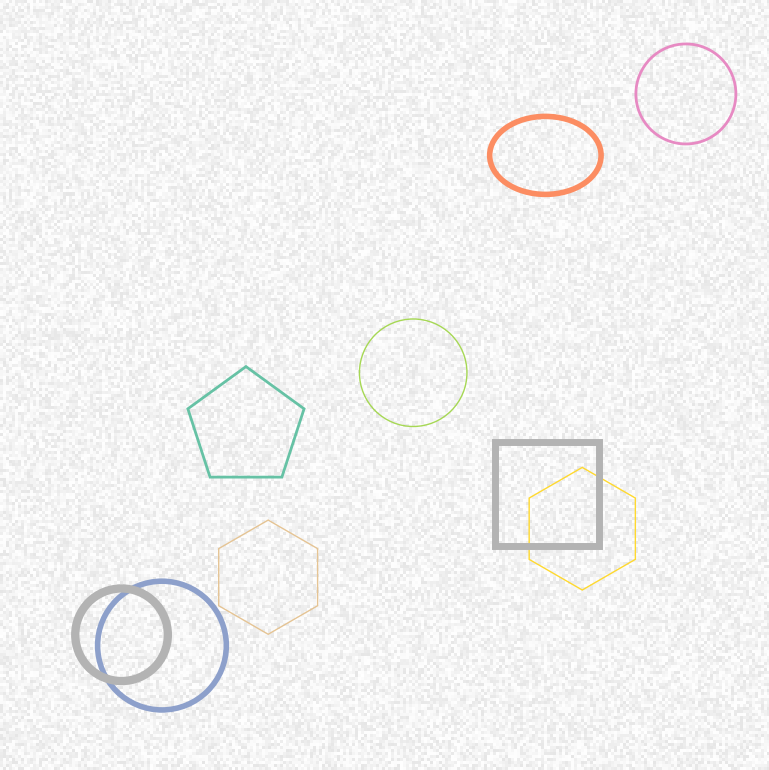[{"shape": "pentagon", "thickness": 1, "radius": 0.4, "center": [0.319, 0.445]}, {"shape": "oval", "thickness": 2, "radius": 0.36, "center": [0.708, 0.798]}, {"shape": "circle", "thickness": 2, "radius": 0.42, "center": [0.21, 0.162]}, {"shape": "circle", "thickness": 1, "radius": 0.32, "center": [0.891, 0.878]}, {"shape": "circle", "thickness": 0.5, "radius": 0.35, "center": [0.537, 0.516]}, {"shape": "hexagon", "thickness": 0.5, "radius": 0.4, "center": [0.756, 0.313]}, {"shape": "hexagon", "thickness": 0.5, "radius": 0.37, "center": [0.348, 0.25]}, {"shape": "circle", "thickness": 3, "radius": 0.3, "center": [0.158, 0.176]}, {"shape": "square", "thickness": 2.5, "radius": 0.34, "center": [0.71, 0.358]}]